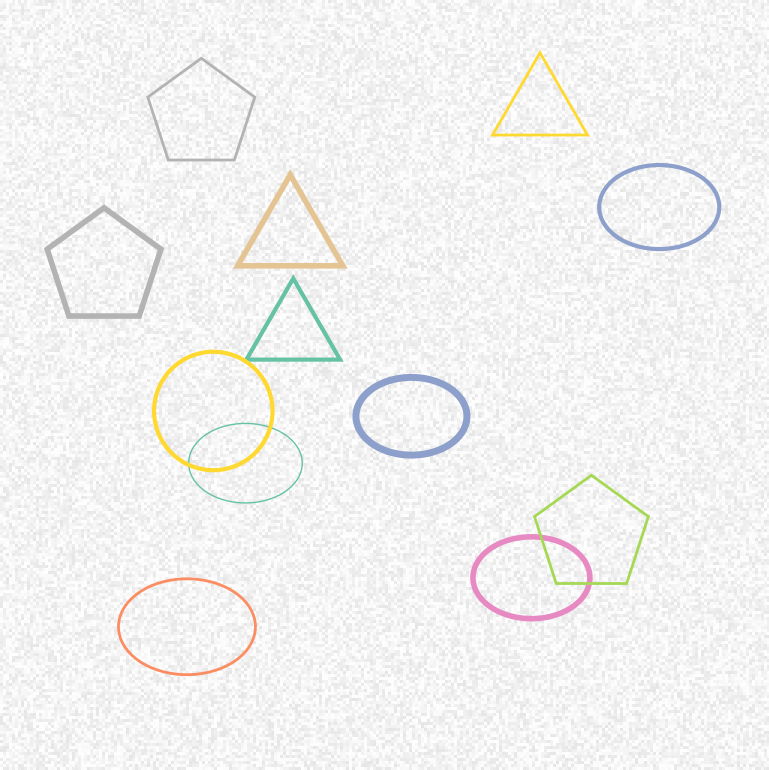[{"shape": "triangle", "thickness": 1.5, "radius": 0.35, "center": [0.381, 0.568]}, {"shape": "oval", "thickness": 0.5, "radius": 0.37, "center": [0.319, 0.398]}, {"shape": "oval", "thickness": 1, "radius": 0.44, "center": [0.243, 0.186]}, {"shape": "oval", "thickness": 1.5, "radius": 0.39, "center": [0.856, 0.731]}, {"shape": "oval", "thickness": 2.5, "radius": 0.36, "center": [0.534, 0.459]}, {"shape": "oval", "thickness": 2, "radius": 0.38, "center": [0.69, 0.25]}, {"shape": "pentagon", "thickness": 1, "radius": 0.39, "center": [0.768, 0.305]}, {"shape": "triangle", "thickness": 1, "radius": 0.36, "center": [0.701, 0.86]}, {"shape": "circle", "thickness": 1.5, "radius": 0.38, "center": [0.277, 0.466]}, {"shape": "triangle", "thickness": 2, "radius": 0.39, "center": [0.377, 0.694]}, {"shape": "pentagon", "thickness": 2, "radius": 0.39, "center": [0.135, 0.652]}, {"shape": "pentagon", "thickness": 1, "radius": 0.37, "center": [0.261, 0.851]}]